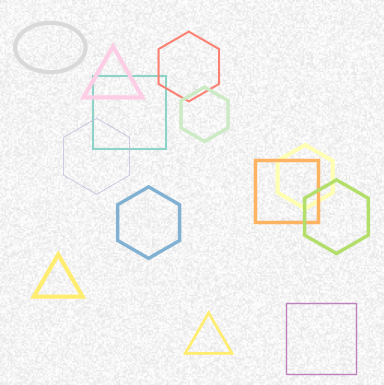[{"shape": "square", "thickness": 1.5, "radius": 0.47, "center": [0.337, 0.708]}, {"shape": "hexagon", "thickness": 3, "radius": 0.41, "center": [0.793, 0.541]}, {"shape": "hexagon", "thickness": 0.5, "radius": 0.49, "center": [0.251, 0.594]}, {"shape": "hexagon", "thickness": 1.5, "radius": 0.45, "center": [0.49, 0.827]}, {"shape": "hexagon", "thickness": 2.5, "radius": 0.46, "center": [0.386, 0.422]}, {"shape": "square", "thickness": 2.5, "radius": 0.4, "center": [0.744, 0.503]}, {"shape": "hexagon", "thickness": 2.5, "radius": 0.48, "center": [0.874, 0.437]}, {"shape": "triangle", "thickness": 3, "radius": 0.44, "center": [0.293, 0.791]}, {"shape": "oval", "thickness": 3, "radius": 0.46, "center": [0.131, 0.877]}, {"shape": "square", "thickness": 1, "radius": 0.46, "center": [0.833, 0.121]}, {"shape": "hexagon", "thickness": 2.5, "radius": 0.35, "center": [0.531, 0.703]}, {"shape": "triangle", "thickness": 2, "radius": 0.35, "center": [0.542, 0.117]}, {"shape": "triangle", "thickness": 3, "radius": 0.37, "center": [0.151, 0.266]}]